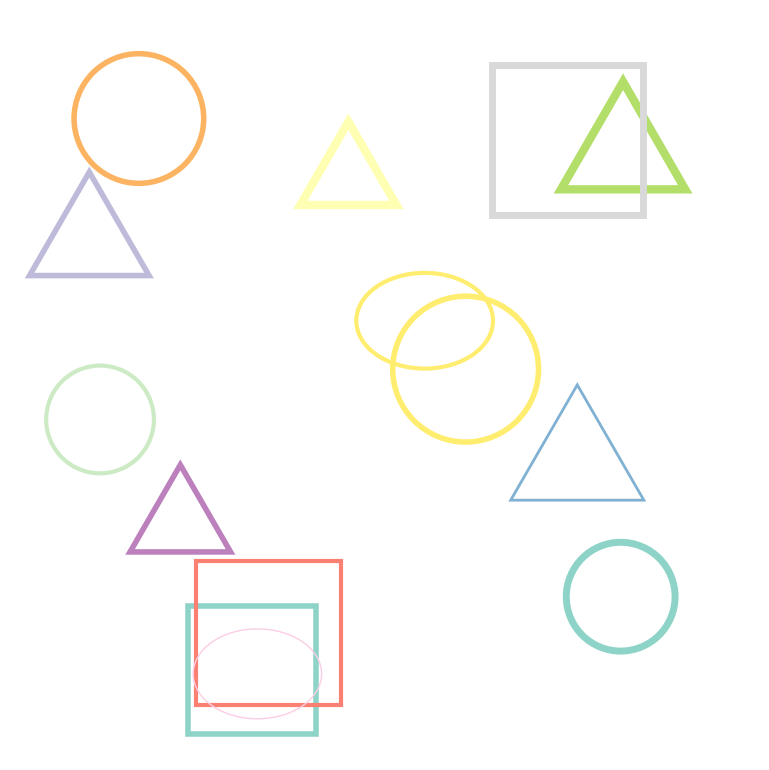[{"shape": "square", "thickness": 2, "radius": 0.41, "center": [0.327, 0.13]}, {"shape": "circle", "thickness": 2.5, "radius": 0.35, "center": [0.806, 0.225]}, {"shape": "triangle", "thickness": 3, "radius": 0.36, "center": [0.452, 0.77]}, {"shape": "triangle", "thickness": 2, "radius": 0.45, "center": [0.116, 0.687]}, {"shape": "square", "thickness": 1.5, "radius": 0.47, "center": [0.349, 0.178]}, {"shape": "triangle", "thickness": 1, "radius": 0.5, "center": [0.75, 0.4]}, {"shape": "circle", "thickness": 2, "radius": 0.42, "center": [0.18, 0.846]}, {"shape": "triangle", "thickness": 3, "radius": 0.47, "center": [0.809, 0.801]}, {"shape": "oval", "thickness": 0.5, "radius": 0.42, "center": [0.334, 0.125]}, {"shape": "square", "thickness": 2.5, "radius": 0.49, "center": [0.737, 0.818]}, {"shape": "triangle", "thickness": 2, "radius": 0.38, "center": [0.234, 0.321]}, {"shape": "circle", "thickness": 1.5, "radius": 0.35, "center": [0.13, 0.455]}, {"shape": "circle", "thickness": 2, "radius": 0.47, "center": [0.605, 0.521]}, {"shape": "oval", "thickness": 1.5, "radius": 0.44, "center": [0.552, 0.583]}]